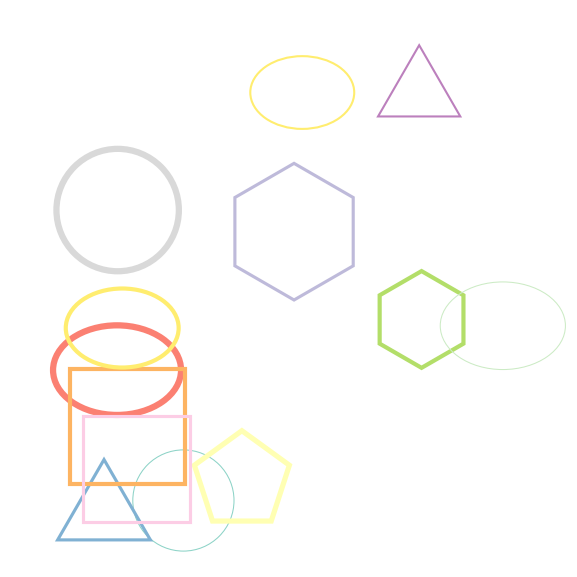[{"shape": "circle", "thickness": 0.5, "radius": 0.44, "center": [0.318, 0.132]}, {"shape": "pentagon", "thickness": 2.5, "radius": 0.43, "center": [0.419, 0.167]}, {"shape": "hexagon", "thickness": 1.5, "radius": 0.59, "center": [0.509, 0.598]}, {"shape": "oval", "thickness": 3, "radius": 0.55, "center": [0.203, 0.358]}, {"shape": "triangle", "thickness": 1.5, "radius": 0.46, "center": [0.18, 0.111]}, {"shape": "square", "thickness": 2, "radius": 0.5, "center": [0.221, 0.26]}, {"shape": "hexagon", "thickness": 2, "radius": 0.42, "center": [0.73, 0.446]}, {"shape": "square", "thickness": 1.5, "radius": 0.46, "center": [0.237, 0.187]}, {"shape": "circle", "thickness": 3, "radius": 0.53, "center": [0.204, 0.635]}, {"shape": "triangle", "thickness": 1, "radius": 0.41, "center": [0.726, 0.839]}, {"shape": "oval", "thickness": 0.5, "radius": 0.54, "center": [0.871, 0.435]}, {"shape": "oval", "thickness": 1, "radius": 0.45, "center": [0.523, 0.839]}, {"shape": "oval", "thickness": 2, "radius": 0.49, "center": [0.212, 0.431]}]